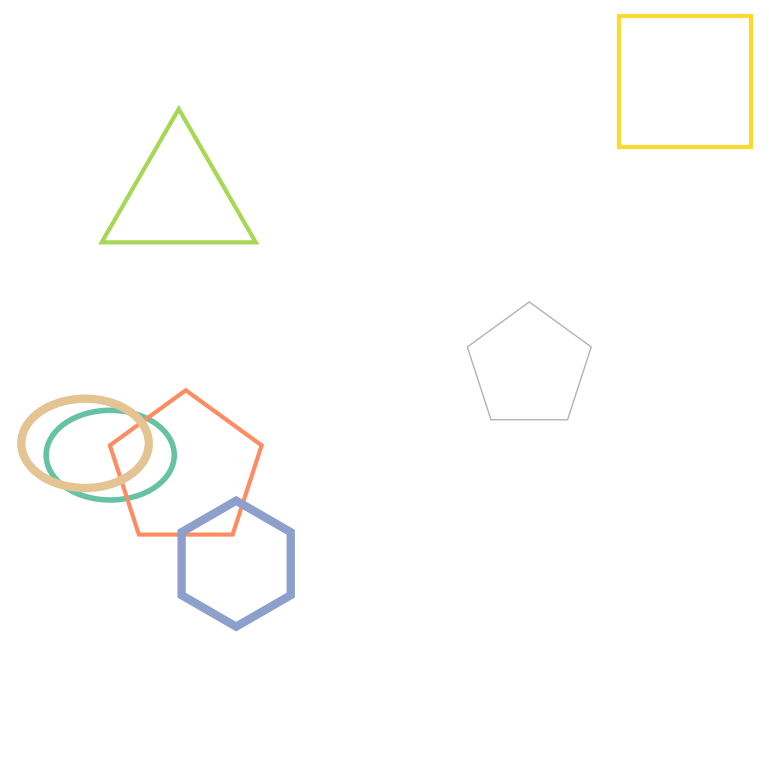[{"shape": "oval", "thickness": 2, "radius": 0.42, "center": [0.143, 0.409]}, {"shape": "pentagon", "thickness": 1.5, "radius": 0.52, "center": [0.241, 0.39]}, {"shape": "hexagon", "thickness": 3, "radius": 0.41, "center": [0.307, 0.268]}, {"shape": "triangle", "thickness": 1.5, "radius": 0.58, "center": [0.232, 0.743]}, {"shape": "square", "thickness": 1.5, "radius": 0.43, "center": [0.889, 0.894]}, {"shape": "oval", "thickness": 3, "radius": 0.41, "center": [0.11, 0.424]}, {"shape": "pentagon", "thickness": 0.5, "radius": 0.42, "center": [0.687, 0.523]}]